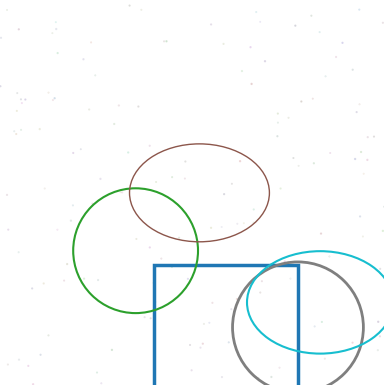[{"shape": "square", "thickness": 2.5, "radius": 0.94, "center": [0.588, 0.126]}, {"shape": "circle", "thickness": 1.5, "radius": 0.81, "center": [0.352, 0.349]}, {"shape": "oval", "thickness": 1, "radius": 0.91, "center": [0.518, 0.499]}, {"shape": "circle", "thickness": 2, "radius": 0.85, "center": [0.774, 0.15]}, {"shape": "oval", "thickness": 1.5, "radius": 0.95, "center": [0.832, 0.215]}]